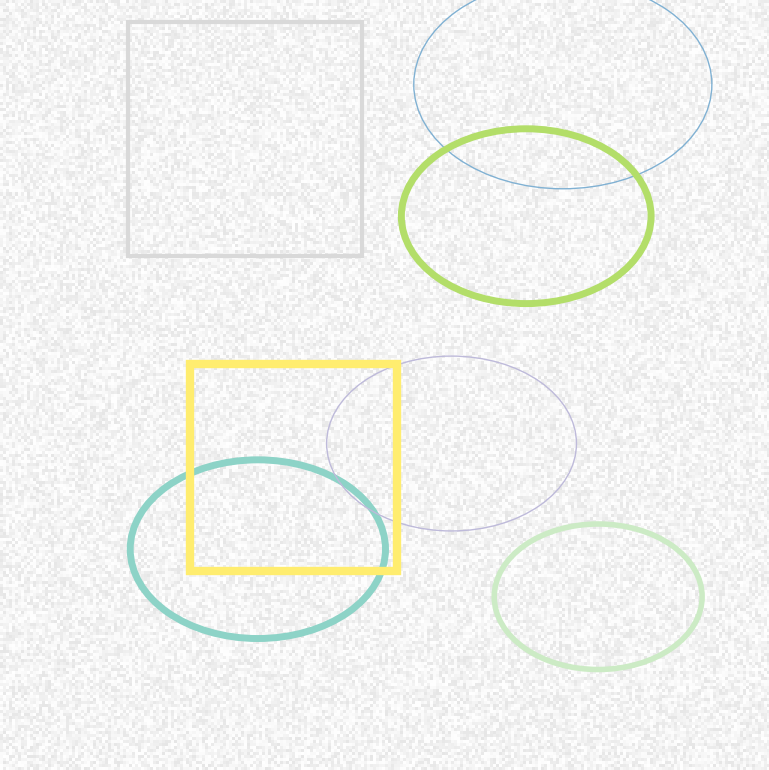[{"shape": "oval", "thickness": 2.5, "radius": 0.83, "center": [0.335, 0.287]}, {"shape": "oval", "thickness": 0.5, "radius": 0.81, "center": [0.586, 0.424]}, {"shape": "oval", "thickness": 0.5, "radius": 0.97, "center": [0.731, 0.89]}, {"shape": "oval", "thickness": 2.5, "radius": 0.81, "center": [0.683, 0.719]}, {"shape": "square", "thickness": 1.5, "radius": 0.76, "center": [0.319, 0.819]}, {"shape": "oval", "thickness": 2, "radius": 0.67, "center": [0.777, 0.225]}, {"shape": "square", "thickness": 3, "radius": 0.67, "center": [0.381, 0.393]}]